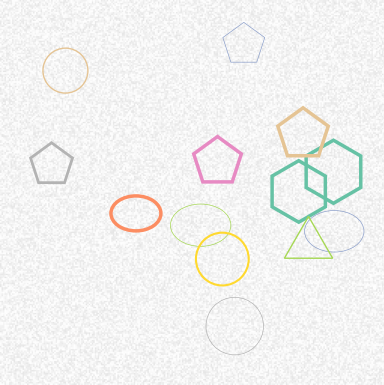[{"shape": "hexagon", "thickness": 2.5, "radius": 0.41, "center": [0.866, 0.554]}, {"shape": "hexagon", "thickness": 2.5, "radius": 0.4, "center": [0.776, 0.503]}, {"shape": "oval", "thickness": 2.5, "radius": 0.32, "center": [0.353, 0.446]}, {"shape": "oval", "thickness": 0.5, "radius": 0.39, "center": [0.868, 0.399]}, {"shape": "pentagon", "thickness": 0.5, "radius": 0.29, "center": [0.633, 0.885]}, {"shape": "pentagon", "thickness": 2.5, "radius": 0.33, "center": [0.565, 0.58]}, {"shape": "triangle", "thickness": 1, "radius": 0.36, "center": [0.801, 0.365]}, {"shape": "oval", "thickness": 0.5, "radius": 0.39, "center": [0.521, 0.415]}, {"shape": "circle", "thickness": 1.5, "radius": 0.34, "center": [0.577, 0.327]}, {"shape": "circle", "thickness": 1, "radius": 0.29, "center": [0.17, 0.817]}, {"shape": "pentagon", "thickness": 2.5, "radius": 0.34, "center": [0.787, 0.651]}, {"shape": "circle", "thickness": 0.5, "radius": 0.37, "center": [0.61, 0.153]}, {"shape": "pentagon", "thickness": 2, "radius": 0.29, "center": [0.134, 0.572]}]